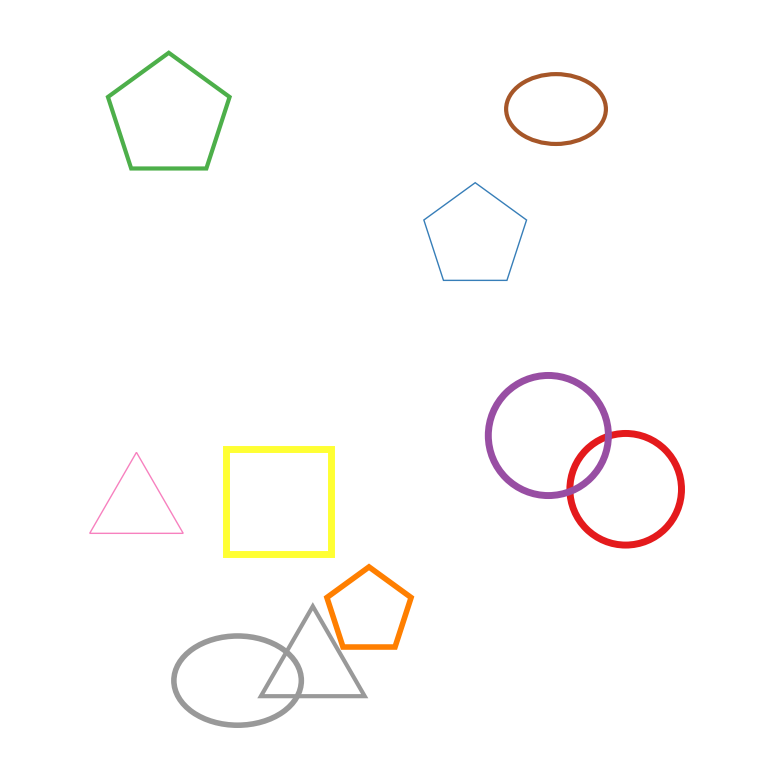[{"shape": "circle", "thickness": 2.5, "radius": 0.36, "center": [0.813, 0.365]}, {"shape": "pentagon", "thickness": 0.5, "radius": 0.35, "center": [0.617, 0.693]}, {"shape": "pentagon", "thickness": 1.5, "radius": 0.42, "center": [0.219, 0.848]}, {"shape": "circle", "thickness": 2.5, "radius": 0.39, "center": [0.712, 0.434]}, {"shape": "pentagon", "thickness": 2, "radius": 0.29, "center": [0.479, 0.206]}, {"shape": "square", "thickness": 2.5, "radius": 0.34, "center": [0.361, 0.349]}, {"shape": "oval", "thickness": 1.5, "radius": 0.32, "center": [0.722, 0.858]}, {"shape": "triangle", "thickness": 0.5, "radius": 0.35, "center": [0.177, 0.342]}, {"shape": "oval", "thickness": 2, "radius": 0.41, "center": [0.309, 0.116]}, {"shape": "triangle", "thickness": 1.5, "radius": 0.39, "center": [0.406, 0.135]}]